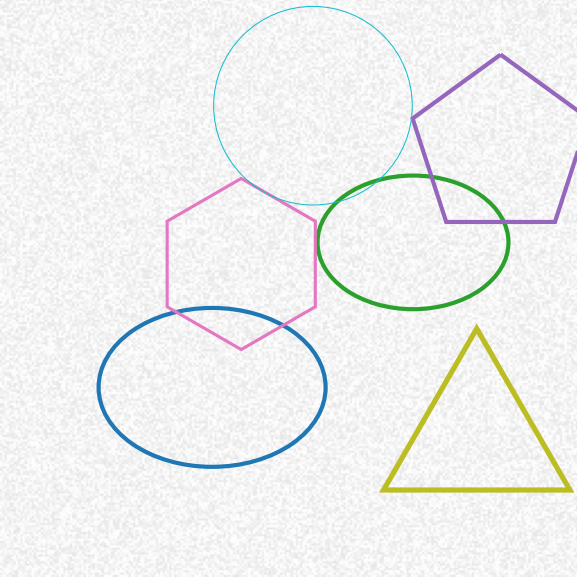[{"shape": "oval", "thickness": 2, "radius": 0.98, "center": [0.367, 0.328]}, {"shape": "oval", "thickness": 2, "radius": 0.83, "center": [0.715, 0.579]}, {"shape": "pentagon", "thickness": 2, "radius": 0.8, "center": [0.867, 0.744]}, {"shape": "hexagon", "thickness": 1.5, "radius": 0.74, "center": [0.418, 0.542]}, {"shape": "triangle", "thickness": 2.5, "radius": 0.93, "center": [0.825, 0.244]}, {"shape": "circle", "thickness": 0.5, "radius": 0.86, "center": [0.542, 0.816]}]